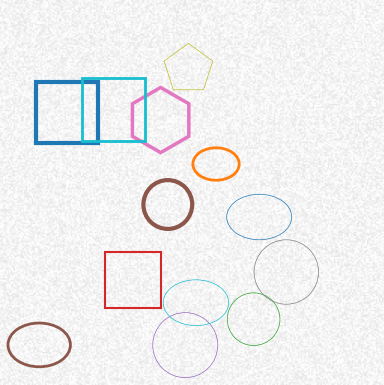[{"shape": "square", "thickness": 3, "radius": 0.4, "center": [0.175, 0.708]}, {"shape": "oval", "thickness": 0.5, "radius": 0.42, "center": [0.673, 0.436]}, {"shape": "oval", "thickness": 2, "radius": 0.3, "center": [0.561, 0.574]}, {"shape": "circle", "thickness": 0.5, "radius": 0.34, "center": [0.659, 0.171]}, {"shape": "square", "thickness": 1.5, "radius": 0.36, "center": [0.346, 0.272]}, {"shape": "circle", "thickness": 0.5, "radius": 0.42, "center": [0.481, 0.104]}, {"shape": "circle", "thickness": 3, "radius": 0.32, "center": [0.436, 0.469]}, {"shape": "oval", "thickness": 2, "radius": 0.41, "center": [0.102, 0.104]}, {"shape": "hexagon", "thickness": 2.5, "radius": 0.42, "center": [0.417, 0.688]}, {"shape": "circle", "thickness": 0.5, "radius": 0.42, "center": [0.744, 0.293]}, {"shape": "pentagon", "thickness": 0.5, "radius": 0.33, "center": [0.489, 0.821]}, {"shape": "oval", "thickness": 0.5, "radius": 0.43, "center": [0.509, 0.214]}, {"shape": "square", "thickness": 2, "radius": 0.41, "center": [0.295, 0.716]}]